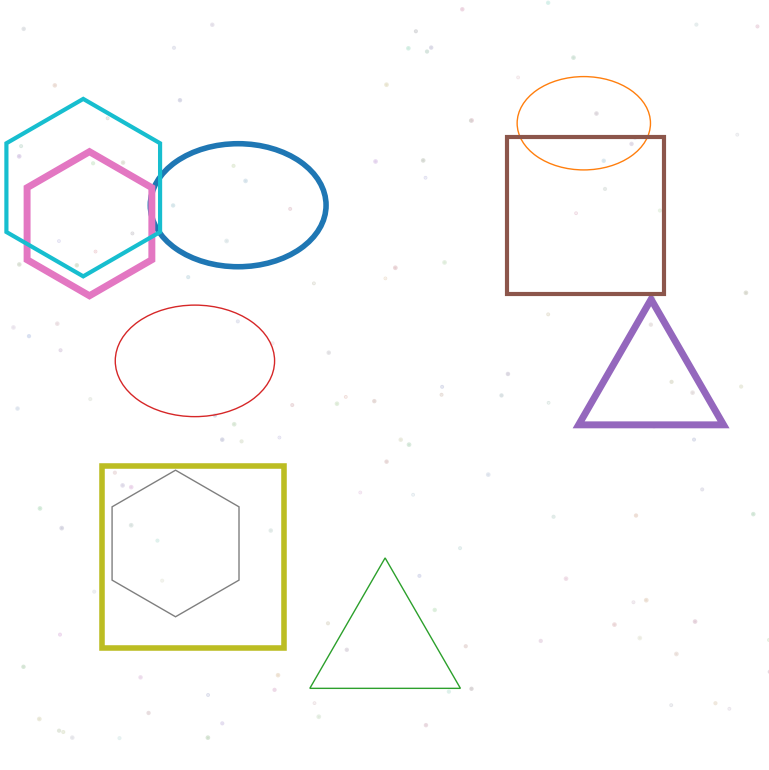[{"shape": "oval", "thickness": 2, "radius": 0.57, "center": [0.309, 0.733]}, {"shape": "oval", "thickness": 0.5, "radius": 0.43, "center": [0.758, 0.84]}, {"shape": "triangle", "thickness": 0.5, "radius": 0.56, "center": [0.5, 0.163]}, {"shape": "oval", "thickness": 0.5, "radius": 0.52, "center": [0.253, 0.531]}, {"shape": "triangle", "thickness": 2.5, "radius": 0.54, "center": [0.846, 0.503]}, {"shape": "square", "thickness": 1.5, "radius": 0.51, "center": [0.76, 0.721]}, {"shape": "hexagon", "thickness": 2.5, "radius": 0.47, "center": [0.116, 0.709]}, {"shape": "hexagon", "thickness": 0.5, "radius": 0.48, "center": [0.228, 0.294]}, {"shape": "square", "thickness": 2, "radius": 0.59, "center": [0.251, 0.276]}, {"shape": "hexagon", "thickness": 1.5, "radius": 0.58, "center": [0.108, 0.756]}]